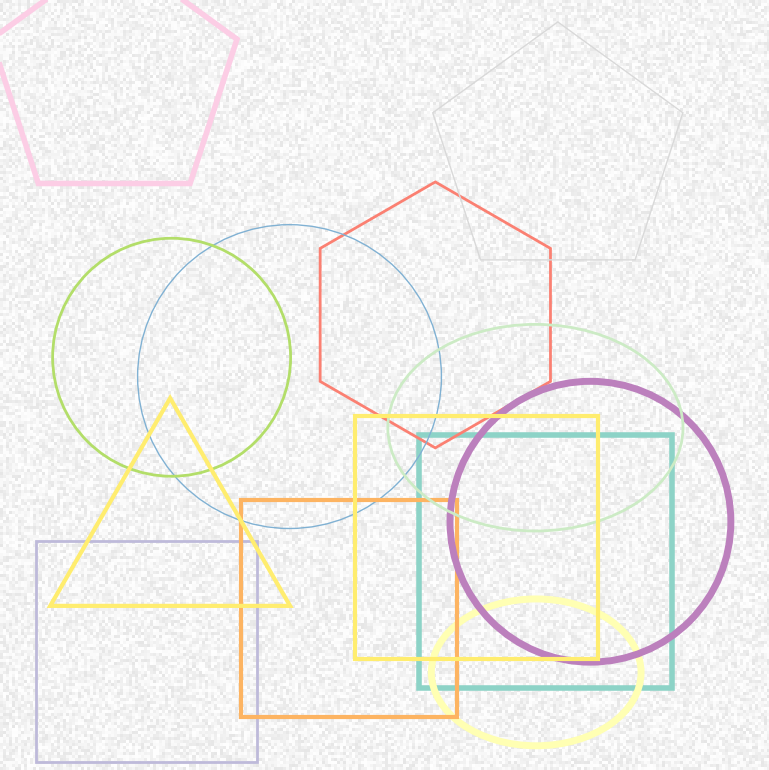[{"shape": "square", "thickness": 2, "radius": 0.82, "center": [0.708, 0.271]}, {"shape": "oval", "thickness": 2.5, "radius": 0.68, "center": [0.696, 0.127]}, {"shape": "square", "thickness": 1, "radius": 0.72, "center": [0.19, 0.154]}, {"shape": "hexagon", "thickness": 1, "radius": 0.86, "center": [0.565, 0.591]}, {"shape": "circle", "thickness": 0.5, "radius": 0.99, "center": [0.376, 0.511]}, {"shape": "square", "thickness": 1.5, "radius": 0.7, "center": [0.453, 0.209]}, {"shape": "circle", "thickness": 1, "radius": 0.77, "center": [0.223, 0.536]}, {"shape": "pentagon", "thickness": 2, "radius": 0.84, "center": [0.148, 0.897]}, {"shape": "pentagon", "thickness": 0.5, "radius": 0.85, "center": [0.724, 0.801]}, {"shape": "circle", "thickness": 2.5, "radius": 0.91, "center": [0.767, 0.322]}, {"shape": "oval", "thickness": 1, "radius": 0.96, "center": [0.695, 0.445]}, {"shape": "square", "thickness": 1.5, "radius": 0.79, "center": [0.619, 0.302]}, {"shape": "triangle", "thickness": 1.5, "radius": 0.9, "center": [0.221, 0.303]}]